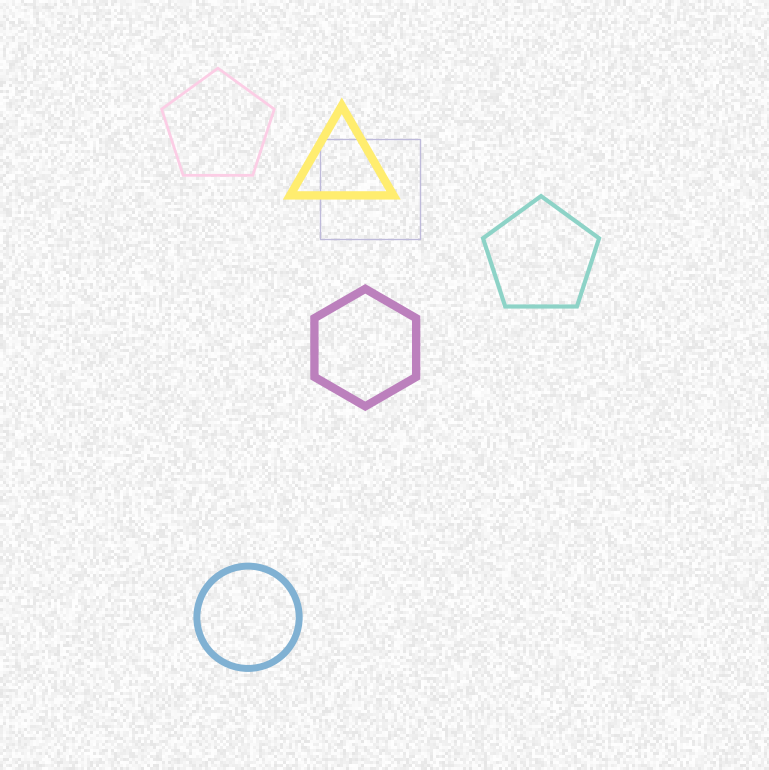[{"shape": "pentagon", "thickness": 1.5, "radius": 0.4, "center": [0.703, 0.666]}, {"shape": "square", "thickness": 0.5, "radius": 0.32, "center": [0.48, 0.755]}, {"shape": "circle", "thickness": 2.5, "radius": 0.33, "center": [0.322, 0.198]}, {"shape": "pentagon", "thickness": 1, "radius": 0.38, "center": [0.283, 0.834]}, {"shape": "hexagon", "thickness": 3, "radius": 0.38, "center": [0.474, 0.549]}, {"shape": "triangle", "thickness": 3, "radius": 0.39, "center": [0.444, 0.785]}]